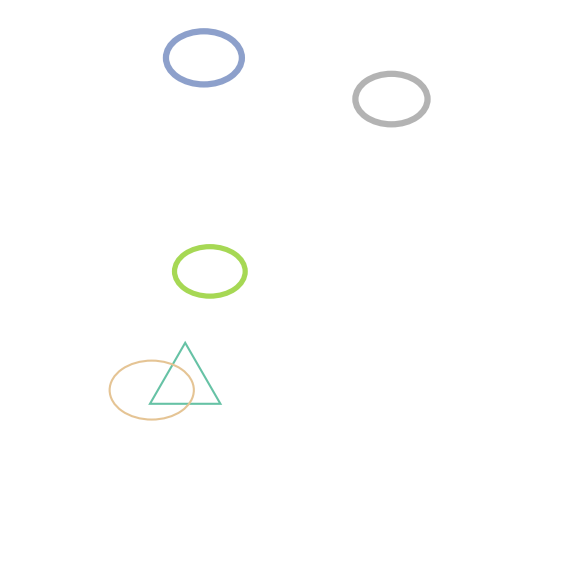[{"shape": "triangle", "thickness": 1, "radius": 0.35, "center": [0.321, 0.335]}, {"shape": "oval", "thickness": 3, "radius": 0.33, "center": [0.353, 0.899]}, {"shape": "oval", "thickness": 2.5, "radius": 0.31, "center": [0.363, 0.529]}, {"shape": "oval", "thickness": 1, "radius": 0.36, "center": [0.263, 0.324]}, {"shape": "oval", "thickness": 3, "radius": 0.31, "center": [0.678, 0.828]}]